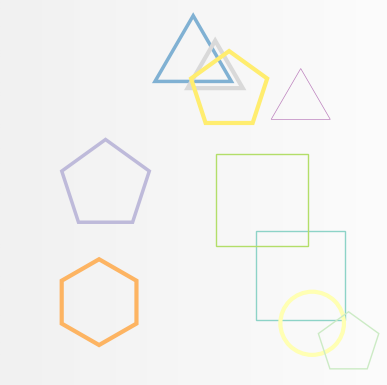[{"shape": "square", "thickness": 1, "radius": 0.58, "center": [0.775, 0.283]}, {"shape": "circle", "thickness": 3, "radius": 0.41, "center": [0.806, 0.16]}, {"shape": "pentagon", "thickness": 2.5, "radius": 0.59, "center": [0.272, 0.519]}, {"shape": "triangle", "thickness": 2.5, "radius": 0.57, "center": [0.499, 0.845]}, {"shape": "hexagon", "thickness": 3, "radius": 0.56, "center": [0.256, 0.215]}, {"shape": "square", "thickness": 1, "radius": 0.59, "center": [0.676, 0.481]}, {"shape": "triangle", "thickness": 3, "radius": 0.41, "center": [0.555, 0.812]}, {"shape": "triangle", "thickness": 0.5, "radius": 0.44, "center": [0.776, 0.734]}, {"shape": "pentagon", "thickness": 1, "radius": 0.41, "center": [0.9, 0.108]}, {"shape": "pentagon", "thickness": 3, "radius": 0.52, "center": [0.591, 0.764]}]